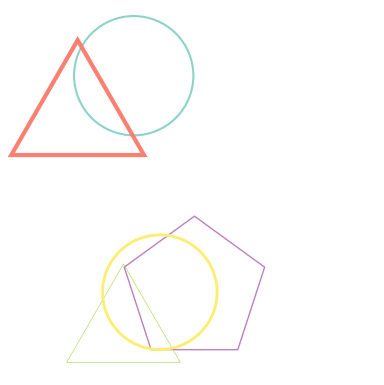[{"shape": "circle", "thickness": 1.5, "radius": 0.77, "center": [0.347, 0.803]}, {"shape": "triangle", "thickness": 3, "radius": 0.99, "center": [0.202, 0.697]}, {"shape": "triangle", "thickness": 0.5, "radius": 0.85, "center": [0.321, 0.144]}, {"shape": "pentagon", "thickness": 1, "radius": 0.96, "center": [0.505, 0.247]}, {"shape": "circle", "thickness": 2, "radius": 0.74, "center": [0.415, 0.241]}]